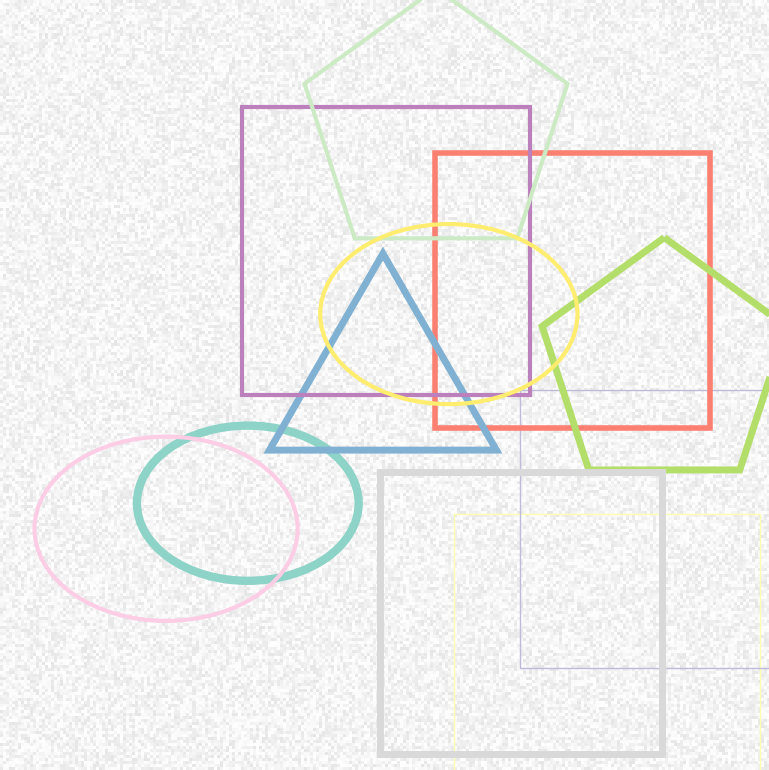[{"shape": "oval", "thickness": 3, "radius": 0.72, "center": [0.322, 0.346]}, {"shape": "square", "thickness": 0.5, "radius": 0.99, "center": [0.788, 0.134]}, {"shape": "square", "thickness": 0.5, "radius": 0.9, "center": [0.856, 0.313]}, {"shape": "square", "thickness": 2, "radius": 0.89, "center": [0.744, 0.623]}, {"shape": "triangle", "thickness": 2.5, "radius": 0.85, "center": [0.497, 0.501]}, {"shape": "pentagon", "thickness": 2.5, "radius": 0.83, "center": [0.863, 0.525]}, {"shape": "oval", "thickness": 1.5, "radius": 0.85, "center": [0.216, 0.313]}, {"shape": "square", "thickness": 2.5, "radius": 0.92, "center": [0.676, 0.204]}, {"shape": "square", "thickness": 1.5, "radius": 0.93, "center": [0.502, 0.674]}, {"shape": "pentagon", "thickness": 1.5, "radius": 0.9, "center": [0.566, 0.836]}, {"shape": "oval", "thickness": 1.5, "radius": 0.84, "center": [0.583, 0.592]}]